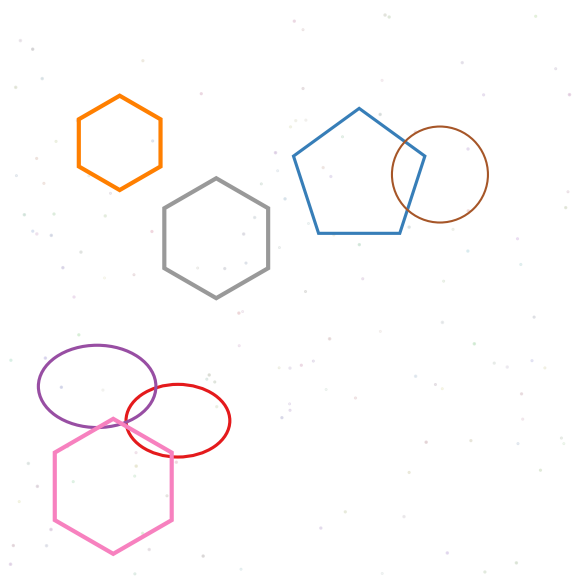[{"shape": "oval", "thickness": 1.5, "radius": 0.45, "center": [0.308, 0.271]}, {"shape": "pentagon", "thickness": 1.5, "radius": 0.6, "center": [0.622, 0.692]}, {"shape": "oval", "thickness": 1.5, "radius": 0.51, "center": [0.168, 0.33]}, {"shape": "hexagon", "thickness": 2, "radius": 0.41, "center": [0.207, 0.752]}, {"shape": "circle", "thickness": 1, "radius": 0.42, "center": [0.762, 0.697]}, {"shape": "hexagon", "thickness": 2, "radius": 0.58, "center": [0.196, 0.157]}, {"shape": "hexagon", "thickness": 2, "radius": 0.52, "center": [0.374, 0.587]}]